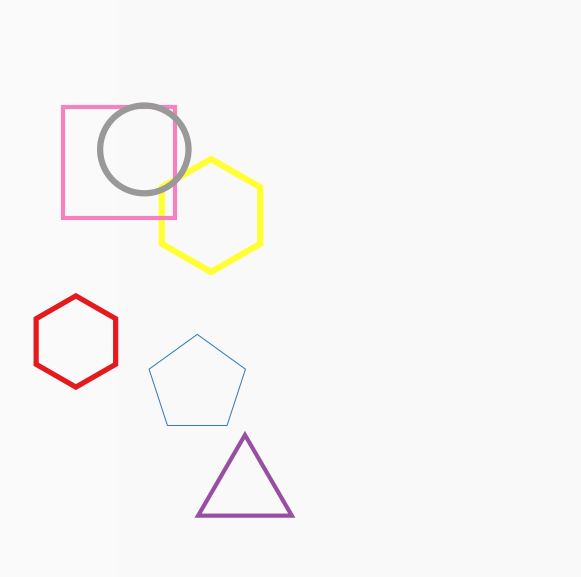[{"shape": "hexagon", "thickness": 2.5, "radius": 0.39, "center": [0.131, 0.408]}, {"shape": "pentagon", "thickness": 0.5, "radius": 0.44, "center": [0.339, 0.333]}, {"shape": "triangle", "thickness": 2, "radius": 0.47, "center": [0.421, 0.153]}, {"shape": "hexagon", "thickness": 3, "radius": 0.49, "center": [0.363, 0.626]}, {"shape": "square", "thickness": 2, "radius": 0.48, "center": [0.204, 0.718]}, {"shape": "circle", "thickness": 3, "radius": 0.38, "center": [0.248, 0.74]}]